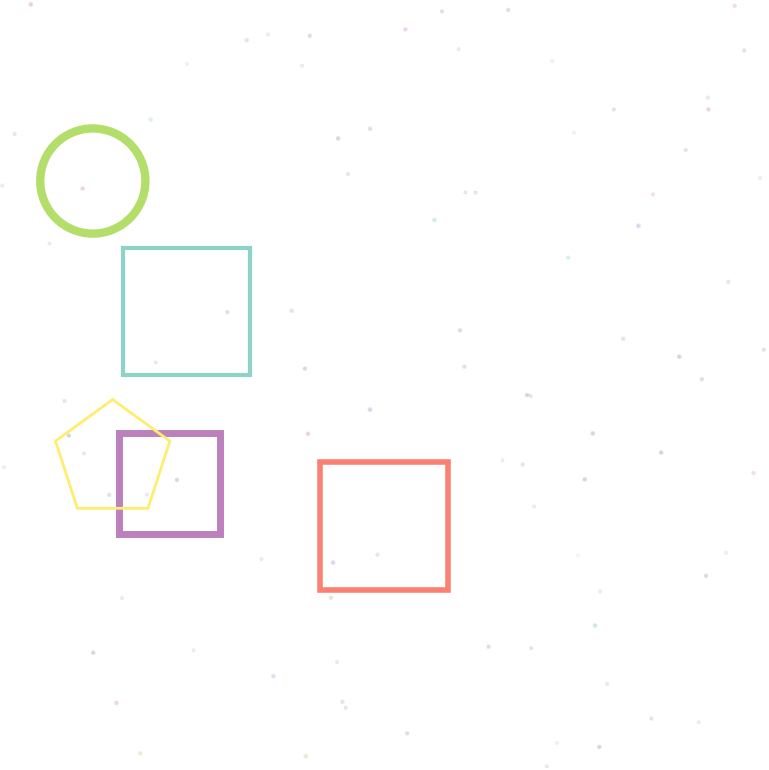[{"shape": "square", "thickness": 1.5, "radius": 0.41, "center": [0.242, 0.595]}, {"shape": "square", "thickness": 2, "radius": 0.42, "center": [0.498, 0.317]}, {"shape": "circle", "thickness": 3, "radius": 0.34, "center": [0.121, 0.765]}, {"shape": "square", "thickness": 2.5, "radius": 0.33, "center": [0.22, 0.372]}, {"shape": "pentagon", "thickness": 1, "radius": 0.39, "center": [0.146, 0.403]}]